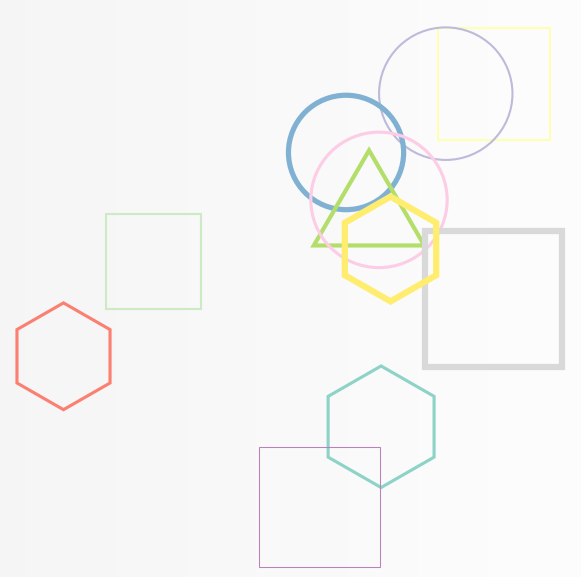[{"shape": "hexagon", "thickness": 1.5, "radius": 0.53, "center": [0.656, 0.26]}, {"shape": "square", "thickness": 1, "radius": 0.48, "center": [0.85, 0.853]}, {"shape": "circle", "thickness": 1, "radius": 0.57, "center": [0.767, 0.837]}, {"shape": "hexagon", "thickness": 1.5, "radius": 0.46, "center": [0.109, 0.382]}, {"shape": "circle", "thickness": 2.5, "radius": 0.5, "center": [0.595, 0.735]}, {"shape": "triangle", "thickness": 2, "radius": 0.55, "center": [0.635, 0.629]}, {"shape": "circle", "thickness": 1.5, "radius": 0.59, "center": [0.652, 0.653]}, {"shape": "square", "thickness": 3, "radius": 0.59, "center": [0.849, 0.482]}, {"shape": "square", "thickness": 0.5, "radius": 0.52, "center": [0.549, 0.121]}, {"shape": "square", "thickness": 1, "radius": 0.41, "center": [0.264, 0.546]}, {"shape": "hexagon", "thickness": 3, "radius": 0.45, "center": [0.672, 0.568]}]